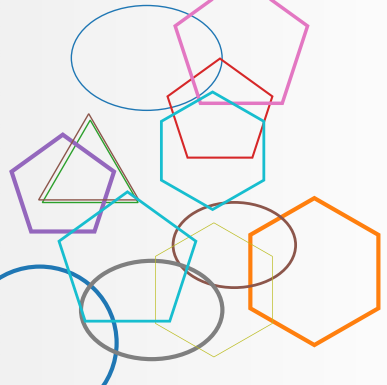[{"shape": "oval", "thickness": 1, "radius": 0.97, "center": [0.379, 0.85]}, {"shape": "circle", "thickness": 3, "radius": 0.99, "center": [0.103, 0.109]}, {"shape": "hexagon", "thickness": 3, "radius": 0.95, "center": [0.811, 0.295]}, {"shape": "triangle", "thickness": 1, "radius": 0.71, "center": [0.233, 0.545]}, {"shape": "pentagon", "thickness": 1.5, "radius": 0.71, "center": [0.568, 0.706]}, {"shape": "pentagon", "thickness": 3, "radius": 0.7, "center": [0.162, 0.511]}, {"shape": "triangle", "thickness": 1, "radius": 0.75, "center": [0.229, 0.555]}, {"shape": "oval", "thickness": 2, "radius": 0.79, "center": [0.605, 0.364]}, {"shape": "pentagon", "thickness": 2.5, "radius": 0.9, "center": [0.623, 0.877]}, {"shape": "oval", "thickness": 3, "radius": 0.91, "center": [0.392, 0.195]}, {"shape": "hexagon", "thickness": 0.5, "radius": 0.87, "center": [0.552, 0.247]}, {"shape": "pentagon", "thickness": 2, "radius": 0.93, "center": [0.329, 0.316]}, {"shape": "hexagon", "thickness": 2, "radius": 0.76, "center": [0.549, 0.608]}]